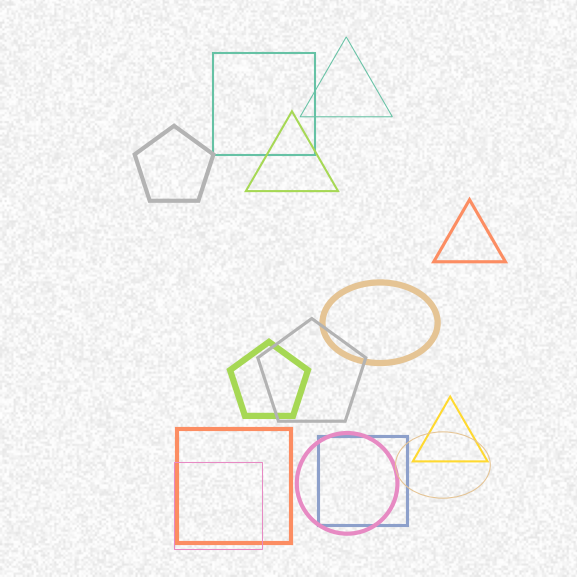[{"shape": "square", "thickness": 1, "radius": 0.44, "center": [0.457, 0.819]}, {"shape": "triangle", "thickness": 0.5, "radius": 0.46, "center": [0.6, 0.843]}, {"shape": "square", "thickness": 2, "radius": 0.49, "center": [0.406, 0.158]}, {"shape": "triangle", "thickness": 1.5, "radius": 0.36, "center": [0.813, 0.582]}, {"shape": "square", "thickness": 1.5, "radius": 0.38, "center": [0.627, 0.167]}, {"shape": "square", "thickness": 0.5, "radius": 0.38, "center": [0.378, 0.124]}, {"shape": "circle", "thickness": 2, "radius": 0.44, "center": [0.601, 0.162]}, {"shape": "triangle", "thickness": 1, "radius": 0.46, "center": [0.506, 0.714]}, {"shape": "pentagon", "thickness": 3, "radius": 0.35, "center": [0.466, 0.336]}, {"shape": "triangle", "thickness": 1, "radius": 0.37, "center": [0.78, 0.238]}, {"shape": "oval", "thickness": 3, "radius": 0.5, "center": [0.658, 0.44]}, {"shape": "oval", "thickness": 0.5, "radius": 0.41, "center": [0.767, 0.194]}, {"shape": "pentagon", "thickness": 1.5, "radius": 0.49, "center": [0.54, 0.349]}, {"shape": "pentagon", "thickness": 2, "radius": 0.36, "center": [0.301, 0.71]}]